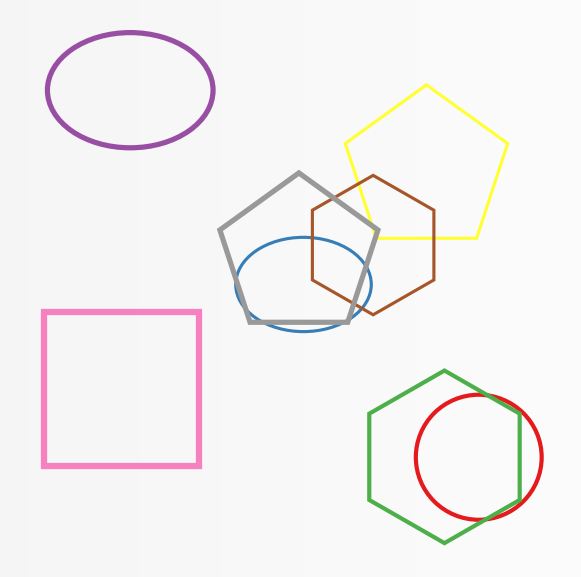[{"shape": "circle", "thickness": 2, "radius": 0.54, "center": [0.824, 0.207]}, {"shape": "oval", "thickness": 1.5, "radius": 0.58, "center": [0.522, 0.507]}, {"shape": "hexagon", "thickness": 2, "radius": 0.75, "center": [0.765, 0.208]}, {"shape": "oval", "thickness": 2.5, "radius": 0.71, "center": [0.224, 0.843]}, {"shape": "pentagon", "thickness": 1.5, "radius": 0.73, "center": [0.734, 0.705]}, {"shape": "hexagon", "thickness": 1.5, "radius": 0.6, "center": [0.642, 0.575]}, {"shape": "square", "thickness": 3, "radius": 0.67, "center": [0.209, 0.325]}, {"shape": "pentagon", "thickness": 2.5, "radius": 0.71, "center": [0.514, 0.557]}]